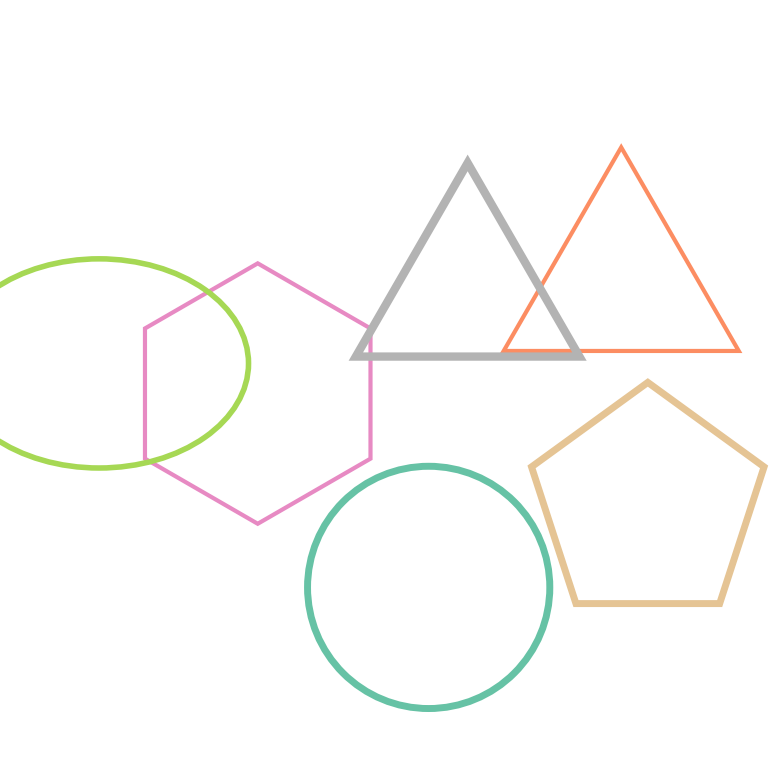[{"shape": "circle", "thickness": 2.5, "radius": 0.79, "center": [0.557, 0.237]}, {"shape": "triangle", "thickness": 1.5, "radius": 0.88, "center": [0.807, 0.632]}, {"shape": "hexagon", "thickness": 1.5, "radius": 0.85, "center": [0.335, 0.489]}, {"shape": "oval", "thickness": 2, "radius": 0.97, "center": [0.129, 0.528]}, {"shape": "pentagon", "thickness": 2.5, "radius": 0.79, "center": [0.841, 0.345]}, {"shape": "triangle", "thickness": 3, "radius": 0.84, "center": [0.607, 0.621]}]